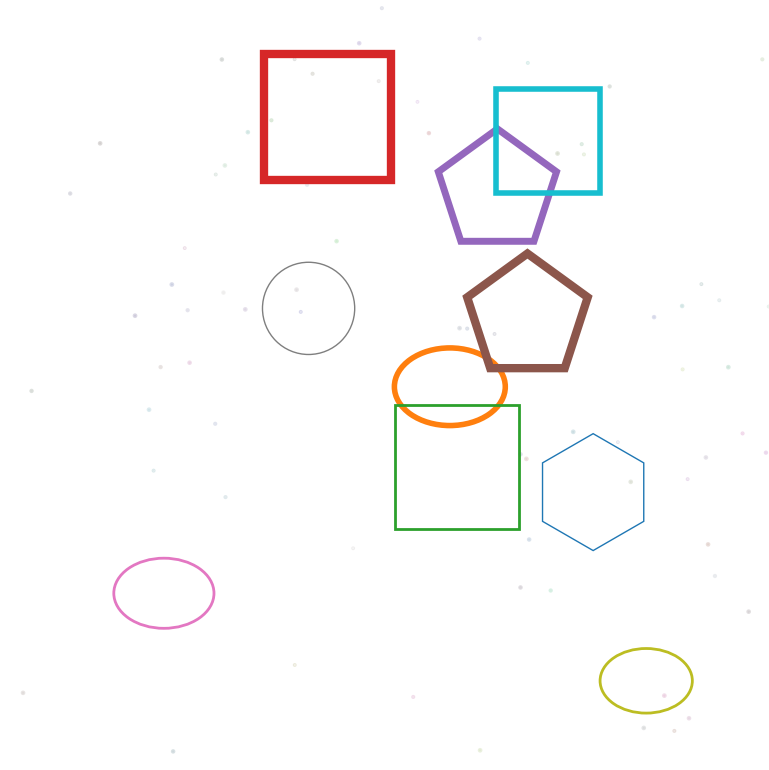[{"shape": "hexagon", "thickness": 0.5, "radius": 0.38, "center": [0.77, 0.361]}, {"shape": "oval", "thickness": 2, "radius": 0.36, "center": [0.584, 0.498]}, {"shape": "square", "thickness": 1, "radius": 0.4, "center": [0.594, 0.393]}, {"shape": "square", "thickness": 3, "radius": 0.41, "center": [0.425, 0.848]}, {"shape": "pentagon", "thickness": 2.5, "radius": 0.4, "center": [0.646, 0.752]}, {"shape": "pentagon", "thickness": 3, "radius": 0.41, "center": [0.685, 0.588]}, {"shape": "oval", "thickness": 1, "radius": 0.33, "center": [0.213, 0.23]}, {"shape": "circle", "thickness": 0.5, "radius": 0.3, "center": [0.401, 0.6]}, {"shape": "oval", "thickness": 1, "radius": 0.3, "center": [0.839, 0.116]}, {"shape": "square", "thickness": 2, "radius": 0.34, "center": [0.712, 0.817]}]